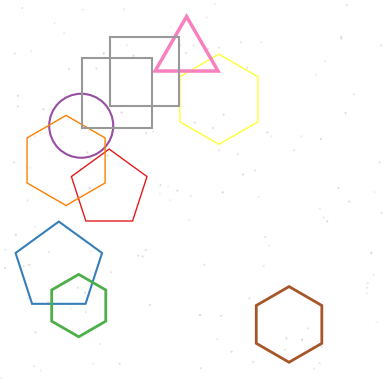[{"shape": "pentagon", "thickness": 1, "radius": 0.52, "center": [0.284, 0.509]}, {"shape": "pentagon", "thickness": 1.5, "radius": 0.59, "center": [0.153, 0.306]}, {"shape": "hexagon", "thickness": 2, "radius": 0.41, "center": [0.204, 0.206]}, {"shape": "circle", "thickness": 1.5, "radius": 0.42, "center": [0.211, 0.673]}, {"shape": "hexagon", "thickness": 1, "radius": 0.59, "center": [0.172, 0.583]}, {"shape": "hexagon", "thickness": 1, "radius": 0.59, "center": [0.569, 0.742]}, {"shape": "hexagon", "thickness": 2, "radius": 0.49, "center": [0.751, 0.157]}, {"shape": "triangle", "thickness": 2.5, "radius": 0.47, "center": [0.485, 0.863]}, {"shape": "square", "thickness": 1.5, "radius": 0.45, "center": [0.376, 0.814]}, {"shape": "square", "thickness": 1.5, "radius": 0.46, "center": [0.303, 0.759]}]